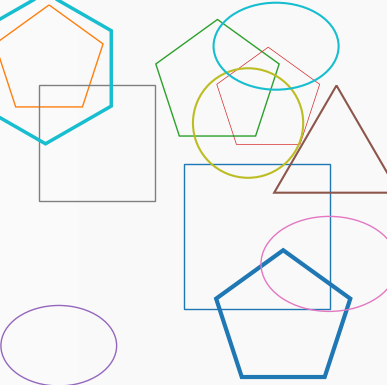[{"shape": "pentagon", "thickness": 3, "radius": 0.91, "center": [0.731, 0.168]}, {"shape": "square", "thickness": 1, "radius": 0.94, "center": [0.663, 0.385]}, {"shape": "pentagon", "thickness": 1, "radius": 0.73, "center": [0.127, 0.841]}, {"shape": "pentagon", "thickness": 1, "radius": 0.84, "center": [0.561, 0.782]}, {"shape": "pentagon", "thickness": 0.5, "radius": 0.7, "center": [0.692, 0.738]}, {"shape": "oval", "thickness": 1, "radius": 0.75, "center": [0.152, 0.102]}, {"shape": "triangle", "thickness": 1.5, "radius": 0.93, "center": [0.868, 0.592]}, {"shape": "oval", "thickness": 1, "radius": 0.88, "center": [0.85, 0.315]}, {"shape": "square", "thickness": 1, "radius": 0.75, "center": [0.25, 0.628]}, {"shape": "circle", "thickness": 1.5, "radius": 0.71, "center": [0.64, 0.68]}, {"shape": "hexagon", "thickness": 2.5, "radius": 0.98, "center": [0.117, 0.822]}, {"shape": "oval", "thickness": 1.5, "radius": 0.81, "center": [0.712, 0.88]}]